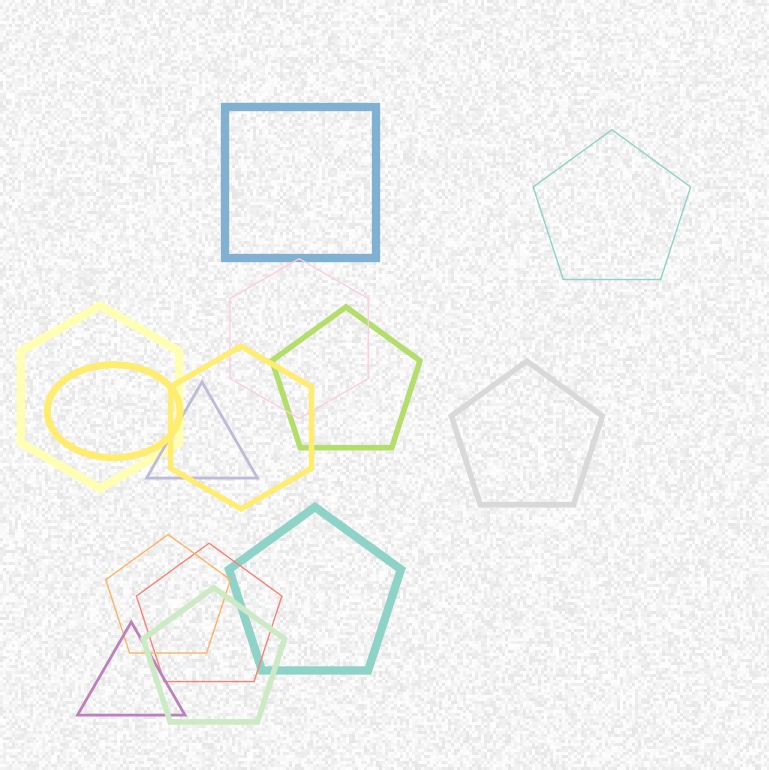[{"shape": "pentagon", "thickness": 3, "radius": 0.59, "center": [0.409, 0.224]}, {"shape": "pentagon", "thickness": 0.5, "radius": 0.54, "center": [0.795, 0.724]}, {"shape": "hexagon", "thickness": 3, "radius": 0.59, "center": [0.13, 0.484]}, {"shape": "triangle", "thickness": 1, "radius": 0.42, "center": [0.262, 0.421]}, {"shape": "pentagon", "thickness": 0.5, "radius": 0.5, "center": [0.272, 0.195]}, {"shape": "square", "thickness": 3, "radius": 0.49, "center": [0.39, 0.763]}, {"shape": "pentagon", "thickness": 0.5, "radius": 0.43, "center": [0.218, 0.221]}, {"shape": "pentagon", "thickness": 2, "radius": 0.51, "center": [0.449, 0.5]}, {"shape": "hexagon", "thickness": 0.5, "radius": 0.52, "center": [0.388, 0.56]}, {"shape": "pentagon", "thickness": 2, "radius": 0.52, "center": [0.684, 0.428]}, {"shape": "triangle", "thickness": 1, "radius": 0.4, "center": [0.17, 0.112]}, {"shape": "pentagon", "thickness": 2, "radius": 0.48, "center": [0.278, 0.14]}, {"shape": "hexagon", "thickness": 2, "radius": 0.53, "center": [0.313, 0.445]}, {"shape": "oval", "thickness": 2.5, "radius": 0.43, "center": [0.148, 0.466]}]